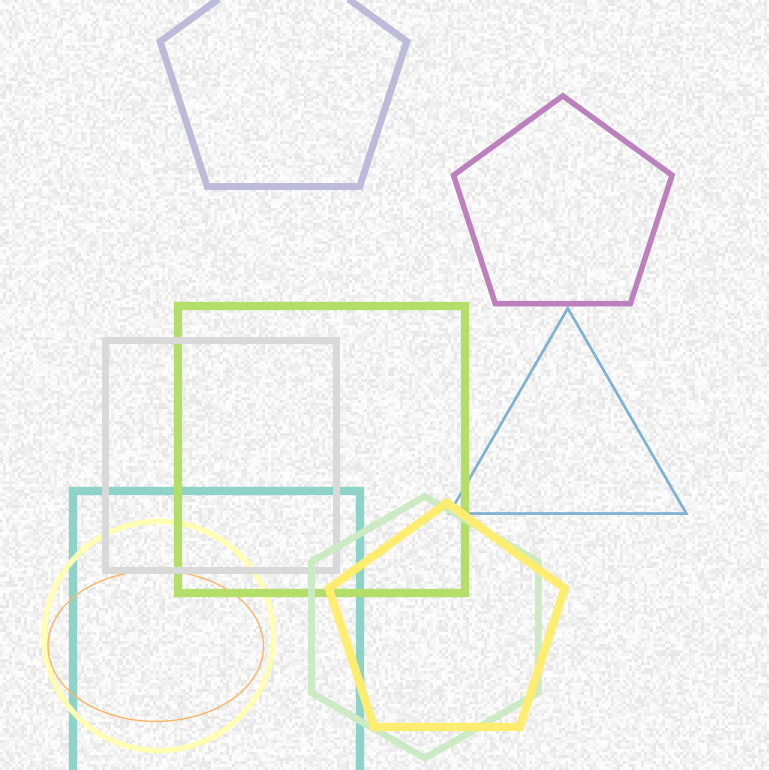[{"shape": "square", "thickness": 3, "radius": 0.93, "center": [0.281, 0.176]}, {"shape": "circle", "thickness": 2, "radius": 0.74, "center": [0.206, 0.174]}, {"shape": "pentagon", "thickness": 2.5, "radius": 0.84, "center": [0.368, 0.894]}, {"shape": "triangle", "thickness": 1, "radius": 0.89, "center": [0.737, 0.422]}, {"shape": "oval", "thickness": 0.5, "radius": 0.7, "center": [0.202, 0.161]}, {"shape": "square", "thickness": 3, "radius": 0.93, "center": [0.418, 0.417]}, {"shape": "square", "thickness": 2.5, "radius": 0.75, "center": [0.286, 0.409]}, {"shape": "pentagon", "thickness": 2, "radius": 0.75, "center": [0.731, 0.726]}, {"shape": "hexagon", "thickness": 2.5, "radius": 0.85, "center": [0.552, 0.185]}, {"shape": "pentagon", "thickness": 3, "radius": 0.8, "center": [0.58, 0.186]}]